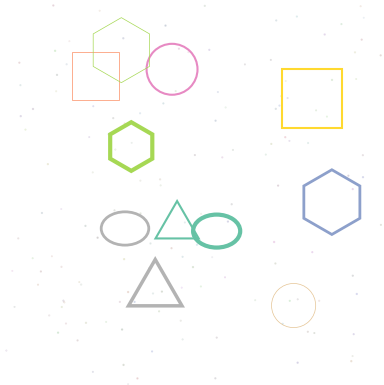[{"shape": "oval", "thickness": 3, "radius": 0.31, "center": [0.563, 0.4]}, {"shape": "triangle", "thickness": 1.5, "radius": 0.32, "center": [0.46, 0.413]}, {"shape": "square", "thickness": 0.5, "radius": 0.31, "center": [0.248, 0.802]}, {"shape": "hexagon", "thickness": 2, "radius": 0.42, "center": [0.862, 0.475]}, {"shape": "circle", "thickness": 1.5, "radius": 0.33, "center": [0.447, 0.82]}, {"shape": "hexagon", "thickness": 3, "radius": 0.32, "center": [0.341, 0.619]}, {"shape": "hexagon", "thickness": 0.5, "radius": 0.42, "center": [0.315, 0.87]}, {"shape": "square", "thickness": 1.5, "radius": 0.39, "center": [0.81, 0.745]}, {"shape": "circle", "thickness": 0.5, "radius": 0.29, "center": [0.763, 0.206]}, {"shape": "oval", "thickness": 2, "radius": 0.31, "center": [0.325, 0.407]}, {"shape": "triangle", "thickness": 2.5, "radius": 0.4, "center": [0.403, 0.246]}]